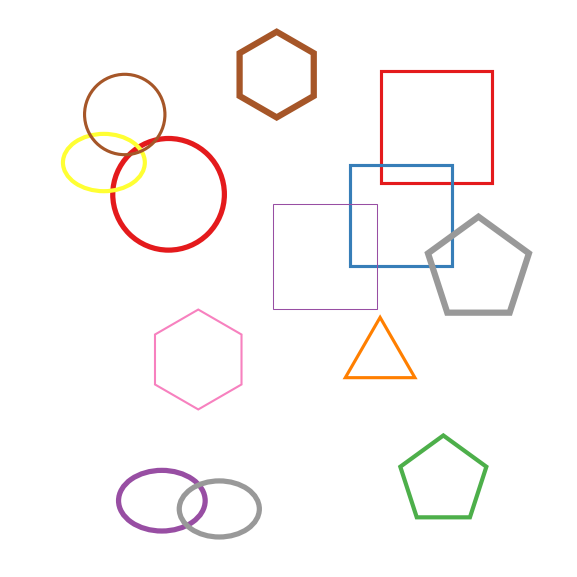[{"shape": "circle", "thickness": 2.5, "radius": 0.48, "center": [0.292, 0.663]}, {"shape": "square", "thickness": 1.5, "radius": 0.48, "center": [0.756, 0.779]}, {"shape": "square", "thickness": 1.5, "radius": 0.44, "center": [0.694, 0.626]}, {"shape": "pentagon", "thickness": 2, "radius": 0.39, "center": [0.768, 0.167]}, {"shape": "oval", "thickness": 2.5, "radius": 0.38, "center": [0.28, 0.132]}, {"shape": "square", "thickness": 0.5, "radius": 0.45, "center": [0.563, 0.555]}, {"shape": "triangle", "thickness": 1.5, "radius": 0.35, "center": [0.658, 0.38]}, {"shape": "oval", "thickness": 2, "radius": 0.35, "center": [0.18, 0.718]}, {"shape": "circle", "thickness": 1.5, "radius": 0.35, "center": [0.216, 0.801]}, {"shape": "hexagon", "thickness": 3, "radius": 0.37, "center": [0.479, 0.87]}, {"shape": "hexagon", "thickness": 1, "radius": 0.43, "center": [0.343, 0.377]}, {"shape": "oval", "thickness": 2.5, "radius": 0.35, "center": [0.38, 0.118]}, {"shape": "pentagon", "thickness": 3, "radius": 0.46, "center": [0.829, 0.532]}]